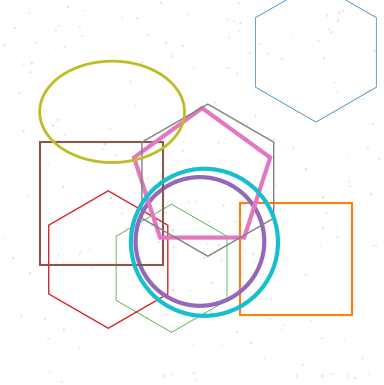[{"shape": "hexagon", "thickness": 0.5, "radius": 0.9, "center": [0.821, 0.864]}, {"shape": "square", "thickness": 1.5, "radius": 0.73, "center": [0.77, 0.328]}, {"shape": "hexagon", "thickness": 0.5, "radius": 0.83, "center": [0.446, 0.303]}, {"shape": "hexagon", "thickness": 1, "radius": 0.89, "center": [0.281, 0.326]}, {"shape": "circle", "thickness": 3, "radius": 0.84, "center": [0.519, 0.373]}, {"shape": "square", "thickness": 1.5, "radius": 0.8, "center": [0.264, 0.471]}, {"shape": "pentagon", "thickness": 3, "radius": 0.93, "center": [0.525, 0.533]}, {"shape": "hexagon", "thickness": 1, "radius": 0.99, "center": [0.54, 0.532]}, {"shape": "oval", "thickness": 2, "radius": 0.94, "center": [0.291, 0.71]}, {"shape": "circle", "thickness": 3, "radius": 0.96, "center": [0.531, 0.371]}]